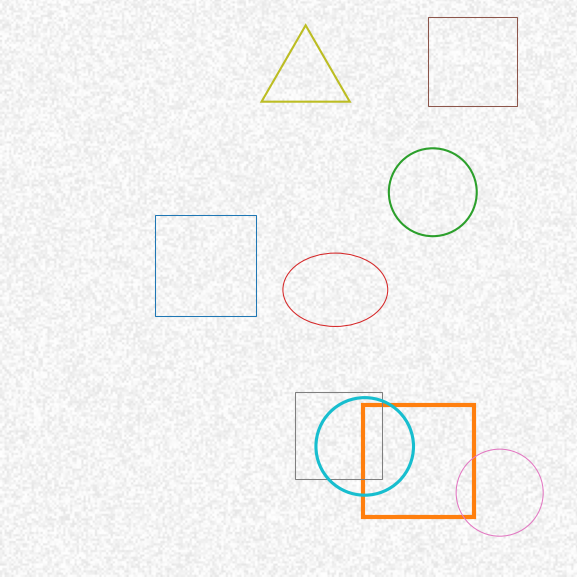[{"shape": "square", "thickness": 0.5, "radius": 0.44, "center": [0.357, 0.54]}, {"shape": "square", "thickness": 2, "radius": 0.48, "center": [0.725, 0.201]}, {"shape": "circle", "thickness": 1, "radius": 0.38, "center": [0.749, 0.666]}, {"shape": "oval", "thickness": 0.5, "radius": 0.45, "center": [0.581, 0.497]}, {"shape": "square", "thickness": 0.5, "radius": 0.38, "center": [0.818, 0.892]}, {"shape": "circle", "thickness": 0.5, "radius": 0.38, "center": [0.865, 0.146]}, {"shape": "square", "thickness": 0.5, "radius": 0.38, "center": [0.587, 0.245]}, {"shape": "triangle", "thickness": 1, "radius": 0.44, "center": [0.529, 0.867]}, {"shape": "circle", "thickness": 1.5, "radius": 0.42, "center": [0.632, 0.226]}]